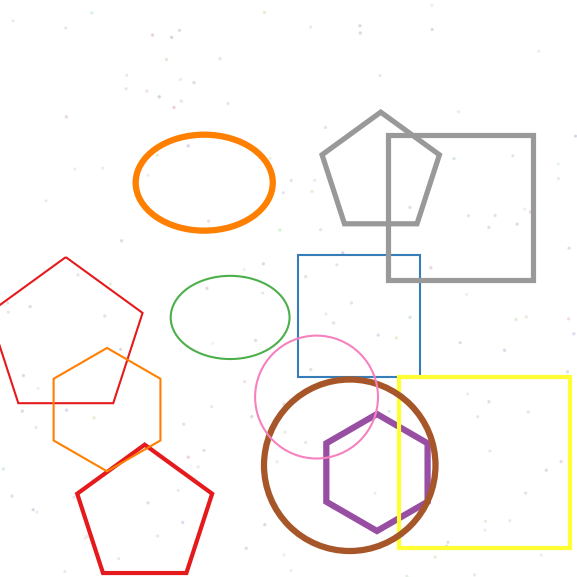[{"shape": "pentagon", "thickness": 1, "radius": 0.7, "center": [0.114, 0.414]}, {"shape": "pentagon", "thickness": 2, "radius": 0.61, "center": [0.251, 0.106]}, {"shape": "square", "thickness": 1, "radius": 0.52, "center": [0.621, 0.452]}, {"shape": "oval", "thickness": 1, "radius": 0.51, "center": [0.398, 0.449]}, {"shape": "hexagon", "thickness": 3, "radius": 0.51, "center": [0.653, 0.181]}, {"shape": "oval", "thickness": 3, "radius": 0.59, "center": [0.354, 0.683]}, {"shape": "hexagon", "thickness": 1, "radius": 0.53, "center": [0.185, 0.29]}, {"shape": "square", "thickness": 2, "radius": 0.74, "center": [0.839, 0.197]}, {"shape": "circle", "thickness": 3, "radius": 0.74, "center": [0.606, 0.193]}, {"shape": "circle", "thickness": 1, "radius": 0.53, "center": [0.548, 0.312]}, {"shape": "square", "thickness": 2.5, "radius": 0.63, "center": [0.797, 0.639]}, {"shape": "pentagon", "thickness": 2.5, "radius": 0.53, "center": [0.659, 0.698]}]